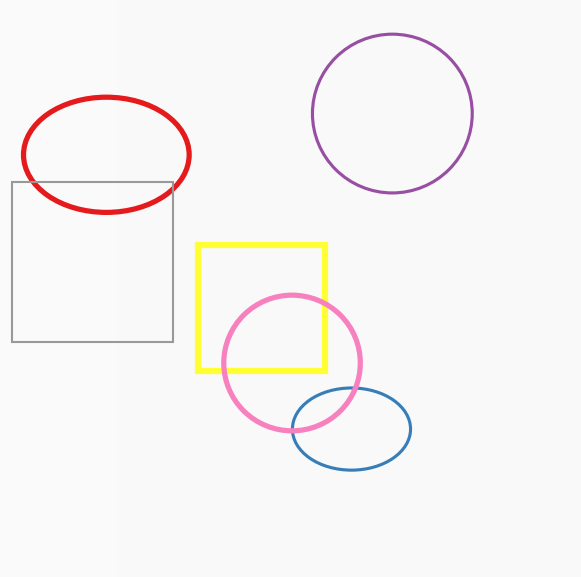[{"shape": "oval", "thickness": 2.5, "radius": 0.71, "center": [0.183, 0.731]}, {"shape": "oval", "thickness": 1.5, "radius": 0.51, "center": [0.605, 0.256]}, {"shape": "circle", "thickness": 1.5, "radius": 0.69, "center": [0.675, 0.803]}, {"shape": "square", "thickness": 3, "radius": 0.55, "center": [0.45, 0.466]}, {"shape": "circle", "thickness": 2.5, "radius": 0.59, "center": [0.502, 0.371]}, {"shape": "square", "thickness": 1, "radius": 0.69, "center": [0.159, 0.545]}]